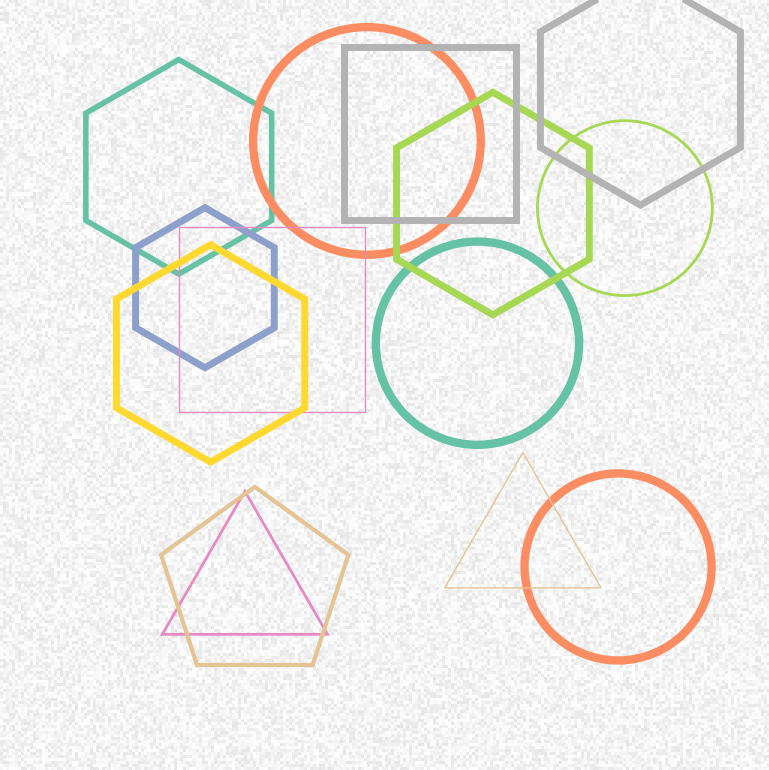[{"shape": "circle", "thickness": 3, "radius": 0.66, "center": [0.62, 0.554]}, {"shape": "hexagon", "thickness": 2, "radius": 0.7, "center": [0.232, 0.783]}, {"shape": "circle", "thickness": 3, "radius": 0.61, "center": [0.803, 0.264]}, {"shape": "circle", "thickness": 3, "radius": 0.74, "center": [0.477, 0.817]}, {"shape": "hexagon", "thickness": 2.5, "radius": 0.52, "center": [0.266, 0.626]}, {"shape": "square", "thickness": 0.5, "radius": 0.6, "center": [0.353, 0.585]}, {"shape": "triangle", "thickness": 1, "radius": 0.62, "center": [0.318, 0.238]}, {"shape": "circle", "thickness": 1, "radius": 0.57, "center": [0.812, 0.73]}, {"shape": "hexagon", "thickness": 2.5, "radius": 0.72, "center": [0.64, 0.736]}, {"shape": "hexagon", "thickness": 2.5, "radius": 0.71, "center": [0.273, 0.541]}, {"shape": "pentagon", "thickness": 1.5, "radius": 0.64, "center": [0.331, 0.24]}, {"shape": "triangle", "thickness": 0.5, "radius": 0.59, "center": [0.679, 0.295]}, {"shape": "square", "thickness": 2.5, "radius": 0.56, "center": [0.558, 0.827]}, {"shape": "hexagon", "thickness": 2.5, "radius": 0.75, "center": [0.832, 0.884]}]